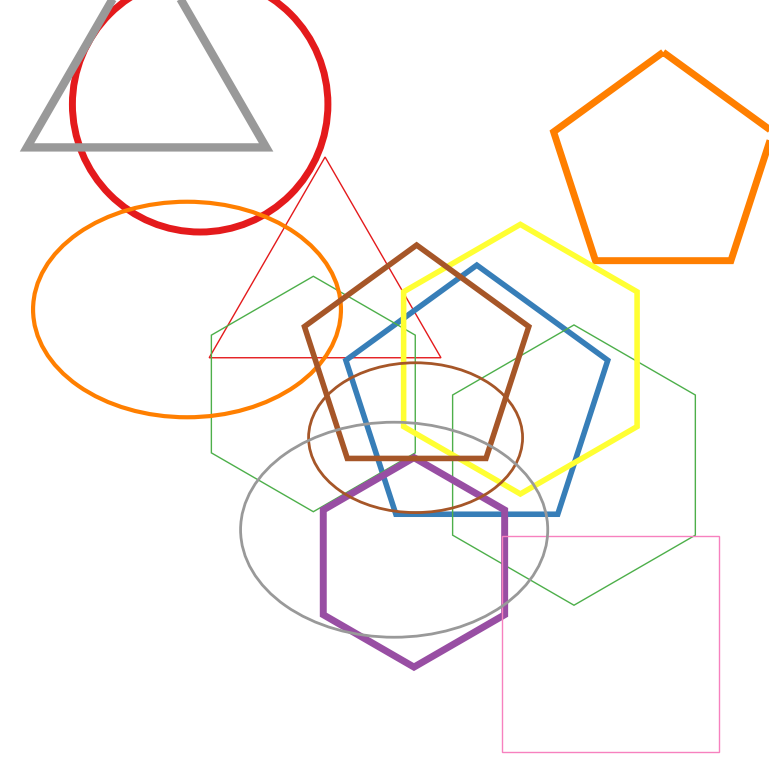[{"shape": "triangle", "thickness": 0.5, "radius": 0.87, "center": [0.422, 0.622]}, {"shape": "circle", "thickness": 2.5, "radius": 0.83, "center": [0.26, 0.865]}, {"shape": "pentagon", "thickness": 2, "radius": 0.89, "center": [0.619, 0.477]}, {"shape": "hexagon", "thickness": 0.5, "radius": 0.76, "center": [0.407, 0.488]}, {"shape": "hexagon", "thickness": 0.5, "radius": 0.91, "center": [0.745, 0.396]}, {"shape": "hexagon", "thickness": 2.5, "radius": 0.68, "center": [0.538, 0.27]}, {"shape": "oval", "thickness": 1.5, "radius": 1.0, "center": [0.243, 0.598]}, {"shape": "pentagon", "thickness": 2.5, "radius": 0.75, "center": [0.861, 0.783]}, {"shape": "hexagon", "thickness": 2, "radius": 0.88, "center": [0.676, 0.534]}, {"shape": "oval", "thickness": 1, "radius": 0.69, "center": [0.54, 0.432]}, {"shape": "pentagon", "thickness": 2, "radius": 0.77, "center": [0.541, 0.529]}, {"shape": "square", "thickness": 0.5, "radius": 0.7, "center": [0.793, 0.163]}, {"shape": "triangle", "thickness": 3, "radius": 0.9, "center": [0.19, 0.898]}, {"shape": "oval", "thickness": 1, "radius": 1.0, "center": [0.512, 0.312]}]